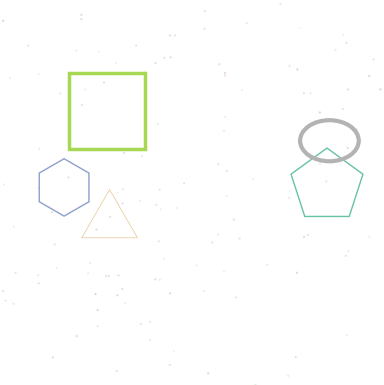[{"shape": "pentagon", "thickness": 1, "radius": 0.49, "center": [0.849, 0.517]}, {"shape": "hexagon", "thickness": 1, "radius": 0.37, "center": [0.167, 0.513]}, {"shape": "square", "thickness": 2.5, "radius": 0.49, "center": [0.278, 0.712]}, {"shape": "triangle", "thickness": 0.5, "radius": 0.42, "center": [0.285, 0.424]}, {"shape": "oval", "thickness": 3, "radius": 0.38, "center": [0.856, 0.634]}]